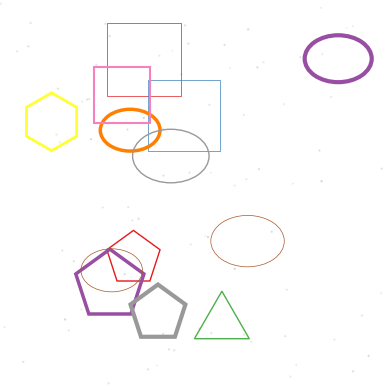[{"shape": "pentagon", "thickness": 1, "radius": 0.36, "center": [0.347, 0.329]}, {"shape": "square", "thickness": 0.5, "radius": 0.48, "center": [0.374, 0.845]}, {"shape": "square", "thickness": 0.5, "radius": 0.46, "center": [0.478, 0.7]}, {"shape": "triangle", "thickness": 1, "radius": 0.41, "center": [0.576, 0.161]}, {"shape": "oval", "thickness": 3, "radius": 0.44, "center": [0.878, 0.847]}, {"shape": "pentagon", "thickness": 2.5, "radius": 0.47, "center": [0.285, 0.26]}, {"shape": "oval", "thickness": 2.5, "radius": 0.39, "center": [0.338, 0.662]}, {"shape": "hexagon", "thickness": 2, "radius": 0.38, "center": [0.134, 0.684]}, {"shape": "oval", "thickness": 0.5, "radius": 0.4, "center": [0.29, 0.298]}, {"shape": "oval", "thickness": 0.5, "radius": 0.48, "center": [0.643, 0.374]}, {"shape": "square", "thickness": 1.5, "radius": 0.36, "center": [0.317, 0.753]}, {"shape": "pentagon", "thickness": 3, "radius": 0.38, "center": [0.41, 0.186]}, {"shape": "oval", "thickness": 1, "radius": 0.5, "center": [0.444, 0.595]}]